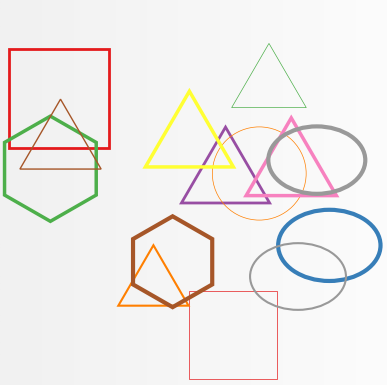[{"shape": "square", "thickness": 2, "radius": 0.64, "center": [0.152, 0.744]}, {"shape": "square", "thickness": 0.5, "radius": 0.57, "center": [0.601, 0.13]}, {"shape": "oval", "thickness": 3, "radius": 0.66, "center": [0.85, 0.363]}, {"shape": "triangle", "thickness": 0.5, "radius": 0.56, "center": [0.694, 0.776]}, {"shape": "hexagon", "thickness": 2.5, "radius": 0.68, "center": [0.13, 0.562]}, {"shape": "triangle", "thickness": 2, "radius": 0.66, "center": [0.582, 0.538]}, {"shape": "circle", "thickness": 0.5, "radius": 0.61, "center": [0.669, 0.549]}, {"shape": "triangle", "thickness": 1.5, "radius": 0.52, "center": [0.396, 0.258]}, {"shape": "triangle", "thickness": 2.5, "radius": 0.66, "center": [0.489, 0.632]}, {"shape": "hexagon", "thickness": 3, "radius": 0.59, "center": [0.446, 0.32]}, {"shape": "triangle", "thickness": 1, "radius": 0.6, "center": [0.156, 0.621]}, {"shape": "triangle", "thickness": 2.5, "radius": 0.67, "center": [0.752, 0.559]}, {"shape": "oval", "thickness": 1.5, "radius": 0.62, "center": [0.769, 0.282]}, {"shape": "oval", "thickness": 3, "radius": 0.63, "center": [0.818, 0.584]}]